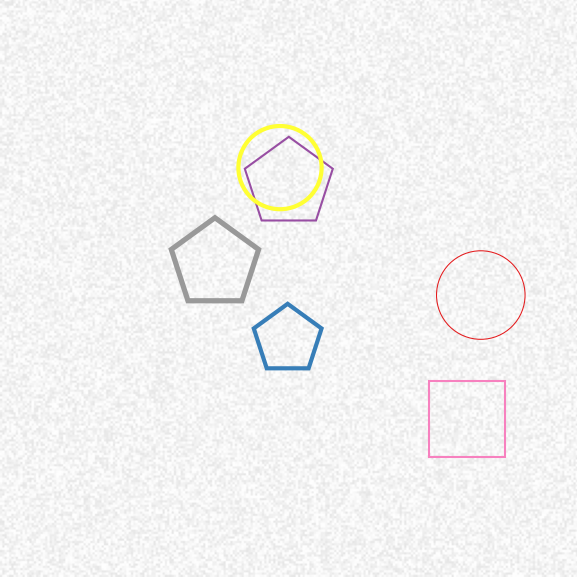[{"shape": "circle", "thickness": 0.5, "radius": 0.38, "center": [0.833, 0.488]}, {"shape": "pentagon", "thickness": 2, "radius": 0.31, "center": [0.498, 0.411]}, {"shape": "pentagon", "thickness": 1, "radius": 0.4, "center": [0.5, 0.682]}, {"shape": "circle", "thickness": 2, "radius": 0.36, "center": [0.485, 0.709]}, {"shape": "square", "thickness": 1, "radius": 0.33, "center": [0.808, 0.274]}, {"shape": "pentagon", "thickness": 2.5, "radius": 0.4, "center": [0.372, 0.543]}]